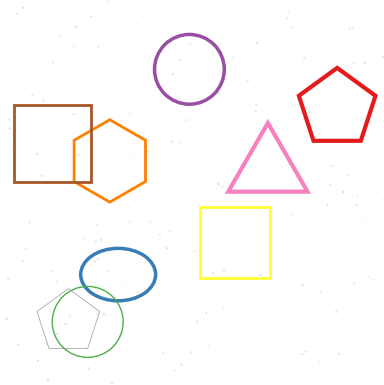[{"shape": "pentagon", "thickness": 3, "radius": 0.52, "center": [0.876, 0.719]}, {"shape": "oval", "thickness": 2.5, "radius": 0.49, "center": [0.307, 0.287]}, {"shape": "circle", "thickness": 1, "radius": 0.46, "center": [0.228, 0.164]}, {"shape": "circle", "thickness": 2.5, "radius": 0.45, "center": [0.492, 0.82]}, {"shape": "hexagon", "thickness": 2, "radius": 0.54, "center": [0.285, 0.582]}, {"shape": "square", "thickness": 2, "radius": 0.46, "center": [0.609, 0.37]}, {"shape": "square", "thickness": 2, "radius": 0.5, "center": [0.136, 0.627]}, {"shape": "triangle", "thickness": 3, "radius": 0.59, "center": [0.696, 0.562]}, {"shape": "pentagon", "thickness": 0.5, "radius": 0.43, "center": [0.178, 0.164]}]